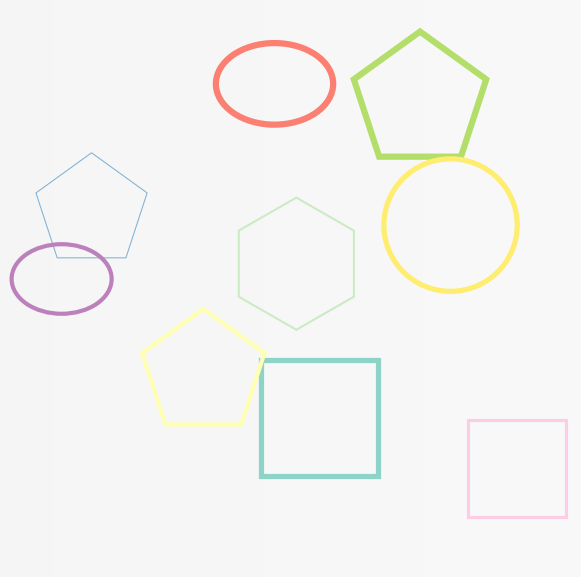[{"shape": "square", "thickness": 2.5, "radius": 0.5, "center": [0.549, 0.276]}, {"shape": "pentagon", "thickness": 2, "radius": 0.55, "center": [0.35, 0.354]}, {"shape": "oval", "thickness": 3, "radius": 0.5, "center": [0.472, 0.854]}, {"shape": "pentagon", "thickness": 0.5, "radius": 0.5, "center": [0.158, 0.634]}, {"shape": "pentagon", "thickness": 3, "radius": 0.6, "center": [0.723, 0.825]}, {"shape": "square", "thickness": 1.5, "radius": 0.42, "center": [0.889, 0.188]}, {"shape": "oval", "thickness": 2, "radius": 0.43, "center": [0.106, 0.516]}, {"shape": "hexagon", "thickness": 1, "radius": 0.57, "center": [0.51, 0.543]}, {"shape": "circle", "thickness": 2.5, "radius": 0.57, "center": [0.775, 0.609]}]